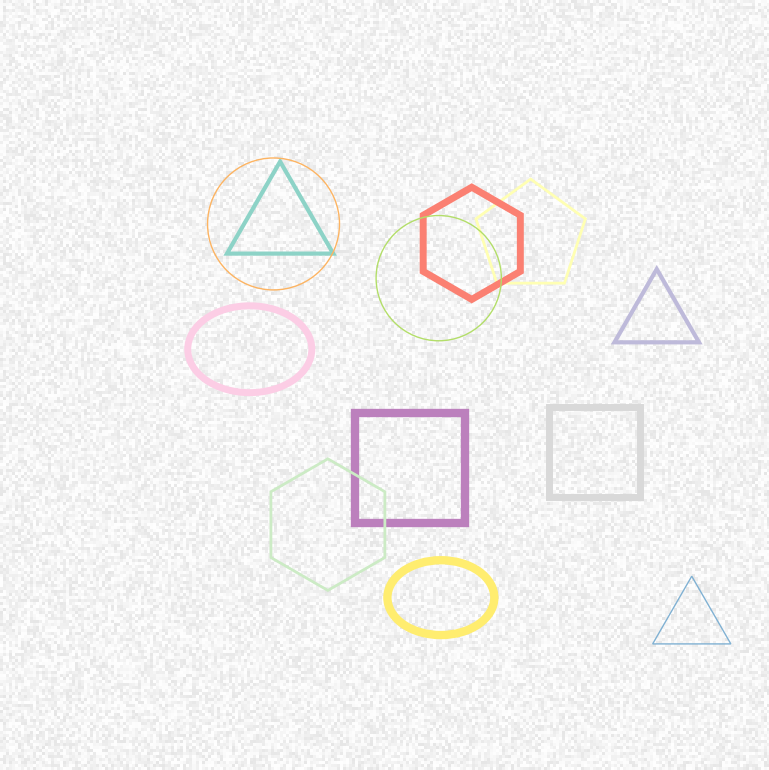[{"shape": "triangle", "thickness": 1.5, "radius": 0.4, "center": [0.364, 0.71]}, {"shape": "pentagon", "thickness": 1, "radius": 0.37, "center": [0.689, 0.693]}, {"shape": "triangle", "thickness": 1.5, "radius": 0.32, "center": [0.853, 0.587]}, {"shape": "hexagon", "thickness": 2.5, "radius": 0.36, "center": [0.613, 0.684]}, {"shape": "triangle", "thickness": 0.5, "radius": 0.29, "center": [0.898, 0.193]}, {"shape": "circle", "thickness": 0.5, "radius": 0.43, "center": [0.355, 0.709]}, {"shape": "circle", "thickness": 0.5, "radius": 0.41, "center": [0.57, 0.639]}, {"shape": "oval", "thickness": 2.5, "radius": 0.4, "center": [0.324, 0.546]}, {"shape": "square", "thickness": 2.5, "radius": 0.29, "center": [0.772, 0.413]}, {"shape": "square", "thickness": 3, "radius": 0.36, "center": [0.532, 0.392]}, {"shape": "hexagon", "thickness": 1, "radius": 0.43, "center": [0.426, 0.319]}, {"shape": "oval", "thickness": 3, "radius": 0.35, "center": [0.573, 0.224]}]